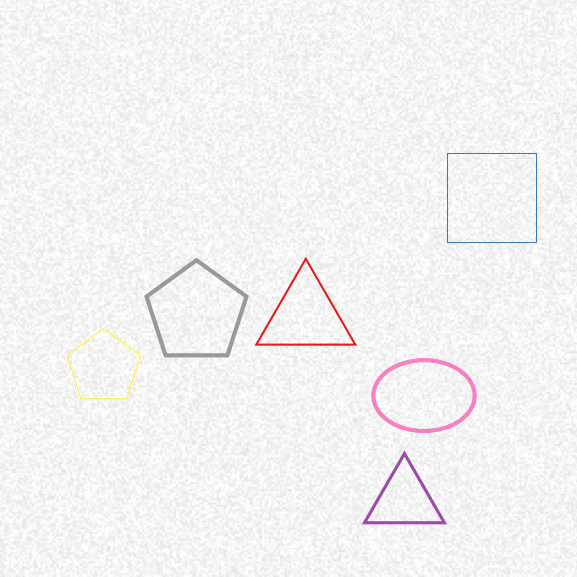[{"shape": "triangle", "thickness": 1, "radius": 0.5, "center": [0.53, 0.452]}, {"shape": "square", "thickness": 0.5, "radius": 0.38, "center": [0.85, 0.657]}, {"shape": "triangle", "thickness": 1.5, "radius": 0.4, "center": [0.7, 0.134]}, {"shape": "pentagon", "thickness": 0.5, "radius": 0.34, "center": [0.18, 0.363]}, {"shape": "oval", "thickness": 2, "radius": 0.44, "center": [0.734, 0.314]}, {"shape": "pentagon", "thickness": 2, "radius": 0.46, "center": [0.34, 0.457]}]